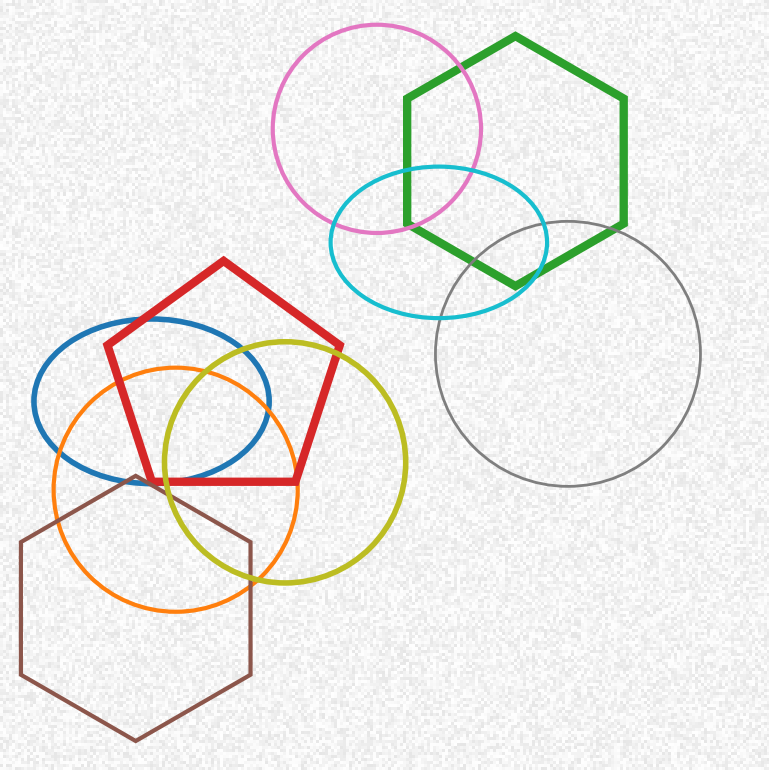[{"shape": "oval", "thickness": 2, "radius": 0.76, "center": [0.197, 0.479]}, {"shape": "circle", "thickness": 1.5, "radius": 0.79, "center": [0.228, 0.364]}, {"shape": "hexagon", "thickness": 3, "radius": 0.81, "center": [0.669, 0.791]}, {"shape": "pentagon", "thickness": 3, "radius": 0.79, "center": [0.29, 0.503]}, {"shape": "hexagon", "thickness": 1.5, "radius": 0.86, "center": [0.176, 0.21]}, {"shape": "circle", "thickness": 1.5, "radius": 0.68, "center": [0.489, 0.833]}, {"shape": "circle", "thickness": 1, "radius": 0.86, "center": [0.738, 0.54]}, {"shape": "circle", "thickness": 2, "radius": 0.78, "center": [0.37, 0.4]}, {"shape": "oval", "thickness": 1.5, "radius": 0.7, "center": [0.57, 0.685]}]